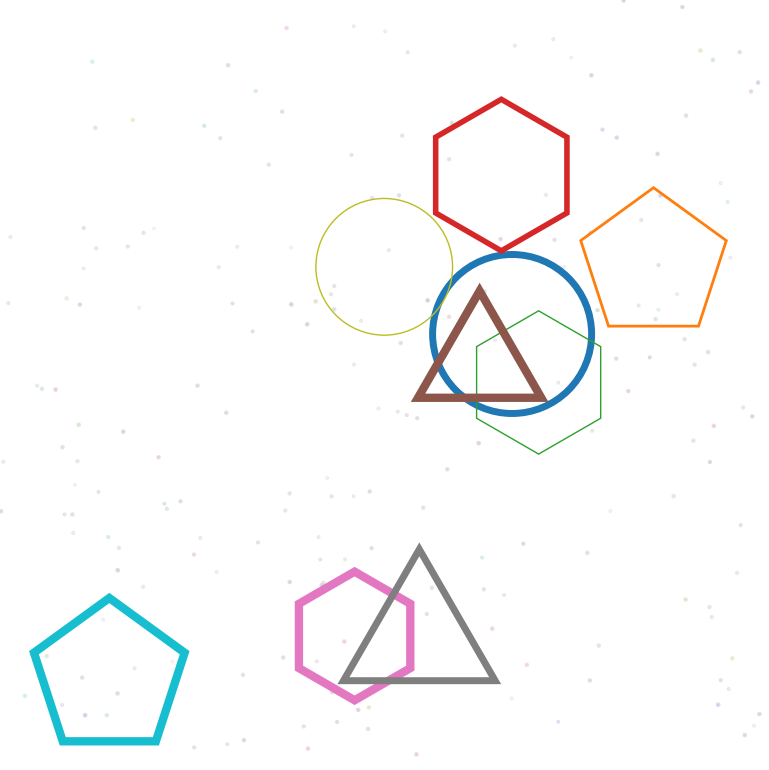[{"shape": "circle", "thickness": 2.5, "radius": 0.52, "center": [0.665, 0.566]}, {"shape": "pentagon", "thickness": 1, "radius": 0.5, "center": [0.849, 0.657]}, {"shape": "hexagon", "thickness": 0.5, "radius": 0.47, "center": [0.7, 0.503]}, {"shape": "hexagon", "thickness": 2, "radius": 0.49, "center": [0.651, 0.773]}, {"shape": "triangle", "thickness": 3, "radius": 0.46, "center": [0.623, 0.53]}, {"shape": "hexagon", "thickness": 3, "radius": 0.42, "center": [0.461, 0.174]}, {"shape": "triangle", "thickness": 2.5, "radius": 0.57, "center": [0.545, 0.173]}, {"shape": "circle", "thickness": 0.5, "radius": 0.44, "center": [0.499, 0.653]}, {"shape": "pentagon", "thickness": 3, "radius": 0.51, "center": [0.142, 0.12]}]